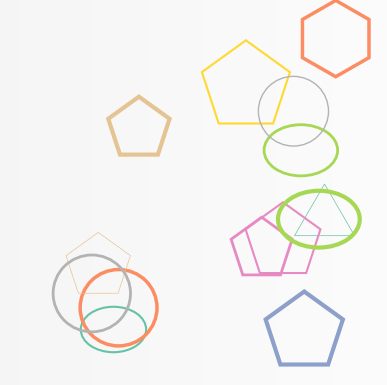[{"shape": "oval", "thickness": 1.5, "radius": 0.42, "center": [0.293, 0.144]}, {"shape": "triangle", "thickness": 0.5, "radius": 0.45, "center": [0.838, 0.433]}, {"shape": "circle", "thickness": 2.5, "radius": 0.5, "center": [0.306, 0.201]}, {"shape": "hexagon", "thickness": 2.5, "radius": 0.5, "center": [0.866, 0.9]}, {"shape": "pentagon", "thickness": 3, "radius": 0.52, "center": [0.785, 0.138]}, {"shape": "pentagon", "thickness": 1.5, "radius": 0.51, "center": [0.73, 0.373]}, {"shape": "pentagon", "thickness": 2, "radius": 0.41, "center": [0.675, 0.353]}, {"shape": "oval", "thickness": 3, "radius": 0.53, "center": [0.823, 0.431]}, {"shape": "oval", "thickness": 2, "radius": 0.47, "center": [0.776, 0.61]}, {"shape": "pentagon", "thickness": 1.5, "radius": 0.6, "center": [0.635, 0.776]}, {"shape": "pentagon", "thickness": 3, "radius": 0.42, "center": [0.358, 0.666]}, {"shape": "pentagon", "thickness": 0.5, "radius": 0.44, "center": [0.254, 0.309]}, {"shape": "circle", "thickness": 1, "radius": 0.45, "center": [0.757, 0.711]}, {"shape": "circle", "thickness": 2, "radius": 0.5, "center": [0.237, 0.238]}]